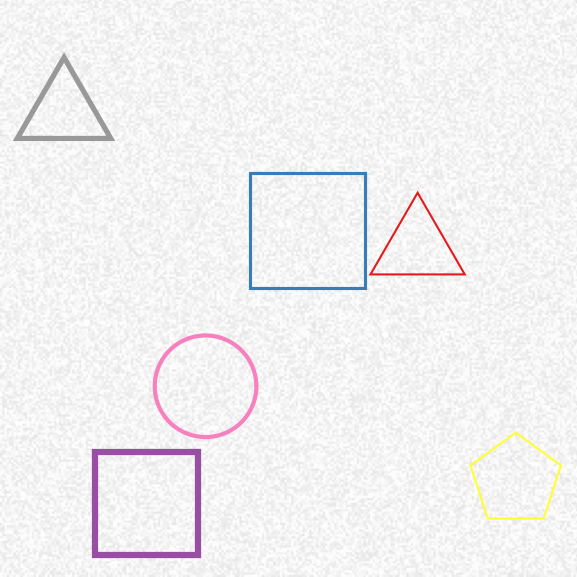[{"shape": "triangle", "thickness": 1, "radius": 0.47, "center": [0.723, 0.571]}, {"shape": "square", "thickness": 1.5, "radius": 0.5, "center": [0.533, 0.6]}, {"shape": "square", "thickness": 3, "radius": 0.44, "center": [0.254, 0.128]}, {"shape": "pentagon", "thickness": 1, "radius": 0.41, "center": [0.893, 0.168]}, {"shape": "circle", "thickness": 2, "radius": 0.44, "center": [0.356, 0.33]}, {"shape": "triangle", "thickness": 2.5, "radius": 0.47, "center": [0.111, 0.806]}]